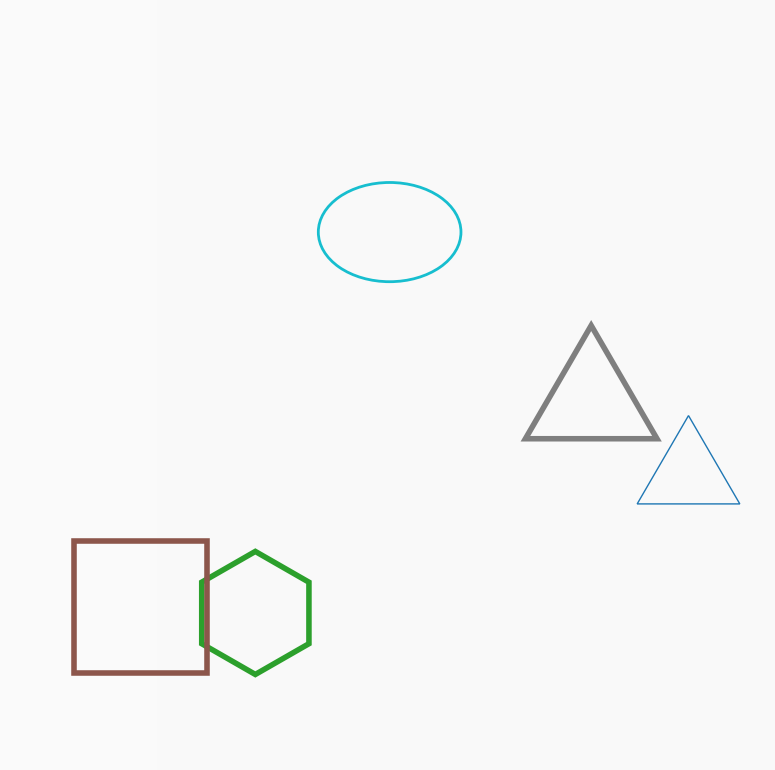[{"shape": "triangle", "thickness": 0.5, "radius": 0.38, "center": [0.888, 0.384]}, {"shape": "hexagon", "thickness": 2, "radius": 0.4, "center": [0.329, 0.204]}, {"shape": "square", "thickness": 2, "radius": 0.43, "center": [0.181, 0.212]}, {"shape": "triangle", "thickness": 2, "radius": 0.49, "center": [0.763, 0.479]}, {"shape": "oval", "thickness": 1, "radius": 0.46, "center": [0.503, 0.699]}]